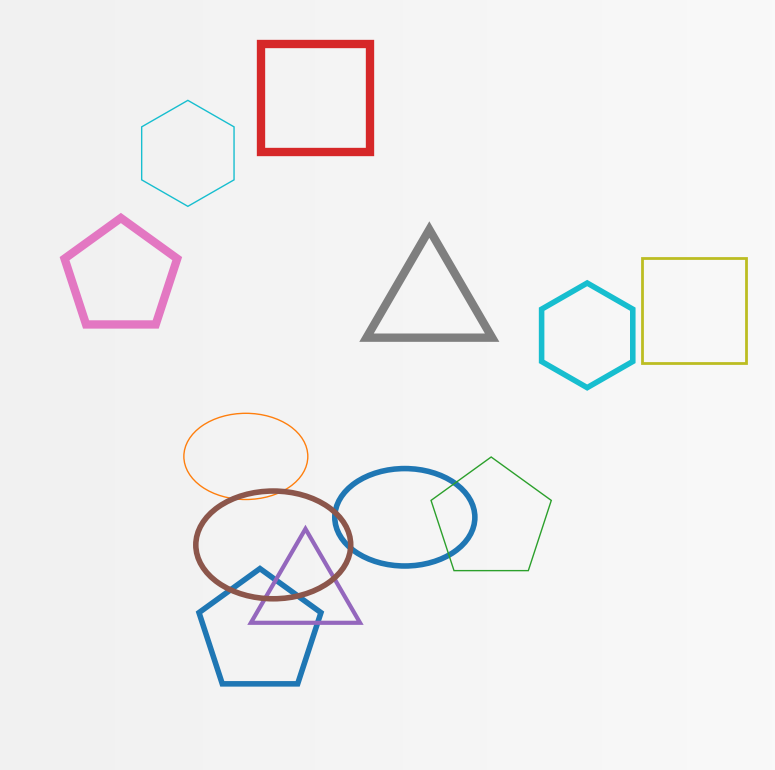[{"shape": "oval", "thickness": 2, "radius": 0.45, "center": [0.522, 0.328]}, {"shape": "pentagon", "thickness": 2, "radius": 0.41, "center": [0.335, 0.179]}, {"shape": "oval", "thickness": 0.5, "radius": 0.4, "center": [0.317, 0.407]}, {"shape": "pentagon", "thickness": 0.5, "radius": 0.41, "center": [0.634, 0.325]}, {"shape": "square", "thickness": 3, "radius": 0.35, "center": [0.407, 0.872]}, {"shape": "triangle", "thickness": 1.5, "radius": 0.41, "center": [0.394, 0.232]}, {"shape": "oval", "thickness": 2, "radius": 0.5, "center": [0.353, 0.292]}, {"shape": "pentagon", "thickness": 3, "radius": 0.38, "center": [0.156, 0.64]}, {"shape": "triangle", "thickness": 3, "radius": 0.47, "center": [0.554, 0.608]}, {"shape": "square", "thickness": 1, "radius": 0.34, "center": [0.896, 0.597]}, {"shape": "hexagon", "thickness": 2, "radius": 0.34, "center": [0.758, 0.564]}, {"shape": "hexagon", "thickness": 0.5, "radius": 0.34, "center": [0.242, 0.801]}]